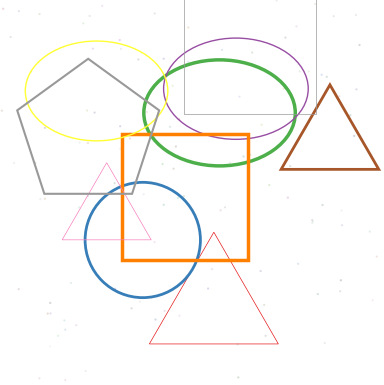[{"shape": "triangle", "thickness": 0.5, "radius": 0.97, "center": [0.555, 0.203]}, {"shape": "circle", "thickness": 2, "radius": 0.75, "center": [0.371, 0.377]}, {"shape": "oval", "thickness": 2.5, "radius": 0.98, "center": [0.57, 0.707]}, {"shape": "oval", "thickness": 1, "radius": 0.94, "center": [0.613, 0.77]}, {"shape": "square", "thickness": 2.5, "radius": 0.82, "center": [0.481, 0.488]}, {"shape": "oval", "thickness": 1, "radius": 0.93, "center": [0.251, 0.764]}, {"shape": "triangle", "thickness": 2, "radius": 0.73, "center": [0.857, 0.633]}, {"shape": "triangle", "thickness": 0.5, "radius": 0.67, "center": [0.277, 0.444]}, {"shape": "pentagon", "thickness": 1.5, "radius": 0.97, "center": [0.229, 0.653]}, {"shape": "square", "thickness": 0.5, "radius": 0.86, "center": [0.65, 0.876]}]